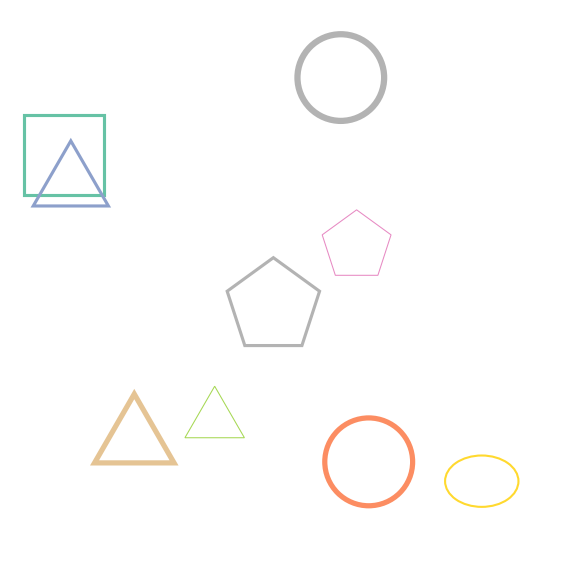[{"shape": "square", "thickness": 1.5, "radius": 0.35, "center": [0.111, 0.731]}, {"shape": "circle", "thickness": 2.5, "radius": 0.38, "center": [0.638, 0.199]}, {"shape": "triangle", "thickness": 1.5, "radius": 0.38, "center": [0.123, 0.68]}, {"shape": "pentagon", "thickness": 0.5, "radius": 0.31, "center": [0.618, 0.573]}, {"shape": "triangle", "thickness": 0.5, "radius": 0.3, "center": [0.372, 0.271]}, {"shape": "oval", "thickness": 1, "radius": 0.32, "center": [0.834, 0.166]}, {"shape": "triangle", "thickness": 2.5, "radius": 0.4, "center": [0.233, 0.237]}, {"shape": "circle", "thickness": 3, "radius": 0.38, "center": [0.59, 0.865]}, {"shape": "pentagon", "thickness": 1.5, "radius": 0.42, "center": [0.473, 0.469]}]